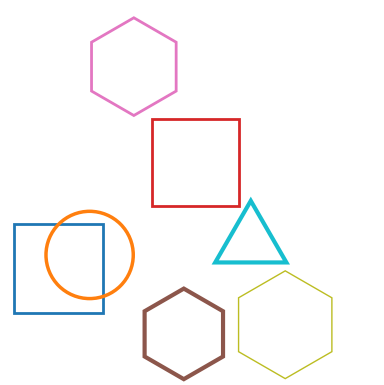[{"shape": "square", "thickness": 2, "radius": 0.58, "center": [0.152, 0.302]}, {"shape": "circle", "thickness": 2.5, "radius": 0.57, "center": [0.233, 0.338]}, {"shape": "square", "thickness": 2, "radius": 0.56, "center": [0.508, 0.578]}, {"shape": "hexagon", "thickness": 3, "radius": 0.59, "center": [0.477, 0.133]}, {"shape": "hexagon", "thickness": 2, "radius": 0.63, "center": [0.348, 0.827]}, {"shape": "hexagon", "thickness": 1, "radius": 0.7, "center": [0.741, 0.157]}, {"shape": "triangle", "thickness": 3, "radius": 0.53, "center": [0.651, 0.372]}]